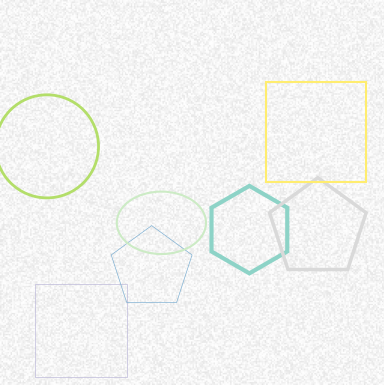[{"shape": "hexagon", "thickness": 3, "radius": 0.57, "center": [0.648, 0.404]}, {"shape": "square", "thickness": 0.5, "radius": 0.6, "center": [0.21, 0.142]}, {"shape": "pentagon", "thickness": 0.5, "radius": 0.55, "center": [0.394, 0.304]}, {"shape": "circle", "thickness": 2, "radius": 0.67, "center": [0.122, 0.62]}, {"shape": "pentagon", "thickness": 2.5, "radius": 0.66, "center": [0.826, 0.407]}, {"shape": "oval", "thickness": 1.5, "radius": 0.58, "center": [0.419, 0.421]}, {"shape": "square", "thickness": 1.5, "radius": 0.65, "center": [0.821, 0.657]}]